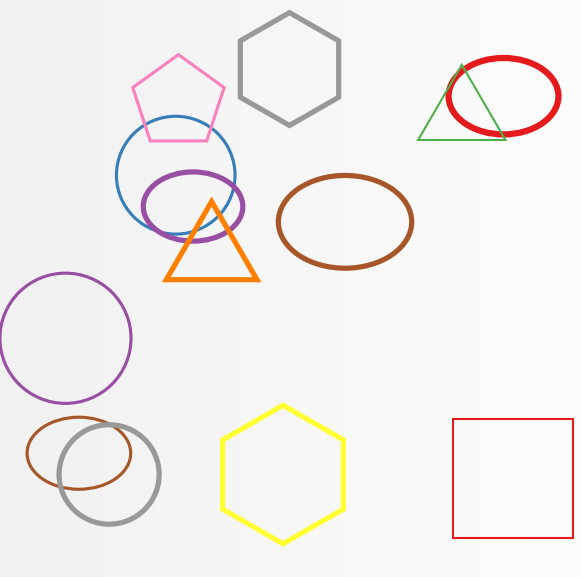[{"shape": "oval", "thickness": 3, "radius": 0.47, "center": [0.866, 0.833]}, {"shape": "square", "thickness": 1, "radius": 0.52, "center": [0.883, 0.171]}, {"shape": "circle", "thickness": 1.5, "radius": 0.51, "center": [0.302, 0.696]}, {"shape": "triangle", "thickness": 1, "radius": 0.43, "center": [0.795, 0.8]}, {"shape": "circle", "thickness": 1.5, "radius": 0.56, "center": [0.113, 0.413]}, {"shape": "oval", "thickness": 2.5, "radius": 0.43, "center": [0.332, 0.641]}, {"shape": "triangle", "thickness": 2.5, "radius": 0.45, "center": [0.364, 0.56]}, {"shape": "hexagon", "thickness": 2.5, "radius": 0.6, "center": [0.487, 0.177]}, {"shape": "oval", "thickness": 2.5, "radius": 0.57, "center": [0.594, 0.615]}, {"shape": "oval", "thickness": 1.5, "radius": 0.45, "center": [0.136, 0.214]}, {"shape": "pentagon", "thickness": 1.5, "radius": 0.41, "center": [0.307, 0.822]}, {"shape": "circle", "thickness": 2.5, "radius": 0.43, "center": [0.188, 0.178]}, {"shape": "hexagon", "thickness": 2.5, "radius": 0.49, "center": [0.498, 0.88]}]